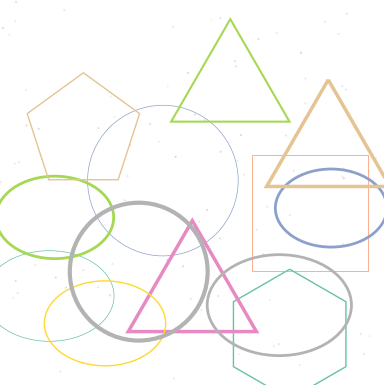[{"shape": "hexagon", "thickness": 1, "radius": 0.84, "center": [0.752, 0.132]}, {"shape": "oval", "thickness": 0.5, "radius": 0.84, "center": [0.128, 0.231]}, {"shape": "square", "thickness": 0.5, "radius": 0.75, "center": [0.806, 0.448]}, {"shape": "circle", "thickness": 0.5, "radius": 0.98, "center": [0.423, 0.531]}, {"shape": "oval", "thickness": 2, "radius": 0.72, "center": [0.86, 0.46]}, {"shape": "triangle", "thickness": 2.5, "radius": 0.96, "center": [0.5, 0.235]}, {"shape": "oval", "thickness": 2, "radius": 0.76, "center": [0.142, 0.435]}, {"shape": "triangle", "thickness": 1.5, "radius": 0.89, "center": [0.598, 0.773]}, {"shape": "oval", "thickness": 1, "radius": 0.79, "center": [0.273, 0.16]}, {"shape": "triangle", "thickness": 2.5, "radius": 0.92, "center": [0.853, 0.608]}, {"shape": "pentagon", "thickness": 1, "radius": 0.77, "center": [0.217, 0.657]}, {"shape": "circle", "thickness": 3, "radius": 0.9, "center": [0.36, 0.294]}, {"shape": "oval", "thickness": 2, "radius": 0.94, "center": [0.726, 0.207]}]